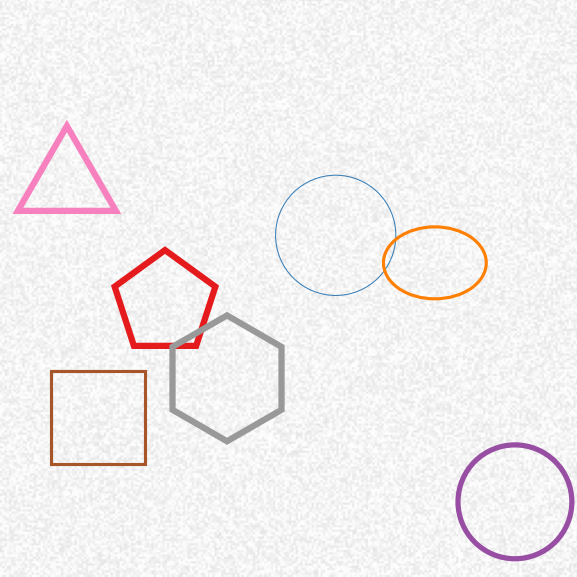[{"shape": "pentagon", "thickness": 3, "radius": 0.46, "center": [0.286, 0.474]}, {"shape": "circle", "thickness": 0.5, "radius": 0.52, "center": [0.581, 0.592]}, {"shape": "circle", "thickness": 2.5, "radius": 0.49, "center": [0.892, 0.13]}, {"shape": "oval", "thickness": 1.5, "radius": 0.45, "center": [0.753, 0.544]}, {"shape": "square", "thickness": 1.5, "radius": 0.41, "center": [0.17, 0.276]}, {"shape": "triangle", "thickness": 3, "radius": 0.49, "center": [0.116, 0.683]}, {"shape": "hexagon", "thickness": 3, "radius": 0.54, "center": [0.393, 0.344]}]